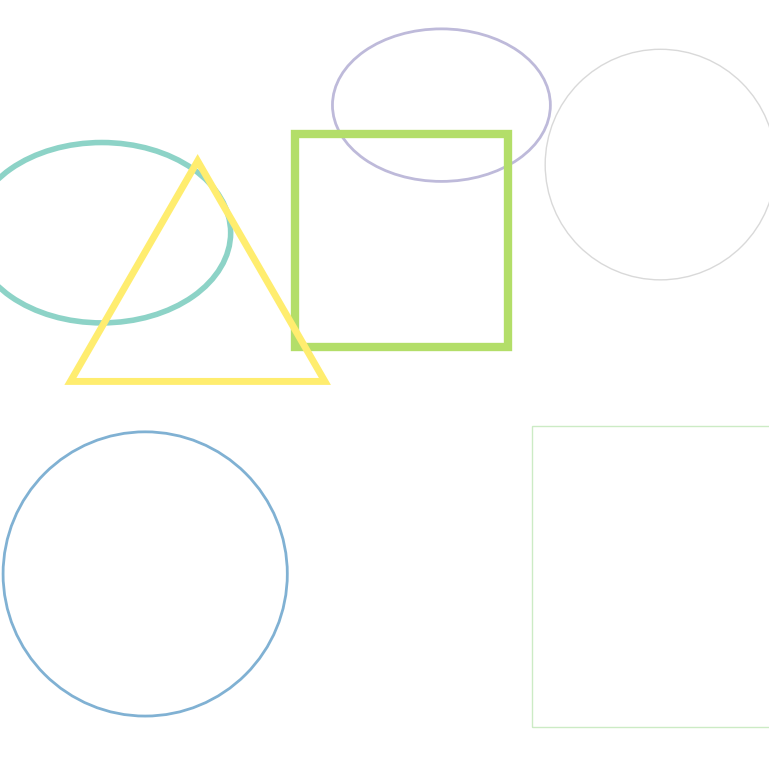[{"shape": "oval", "thickness": 2, "radius": 0.84, "center": [0.132, 0.698]}, {"shape": "oval", "thickness": 1, "radius": 0.71, "center": [0.573, 0.863]}, {"shape": "circle", "thickness": 1, "radius": 0.92, "center": [0.189, 0.255]}, {"shape": "square", "thickness": 3, "radius": 0.69, "center": [0.521, 0.687]}, {"shape": "circle", "thickness": 0.5, "radius": 0.75, "center": [0.858, 0.786]}, {"shape": "square", "thickness": 0.5, "radius": 0.98, "center": [0.887, 0.251]}, {"shape": "triangle", "thickness": 2.5, "radius": 0.95, "center": [0.257, 0.6]}]